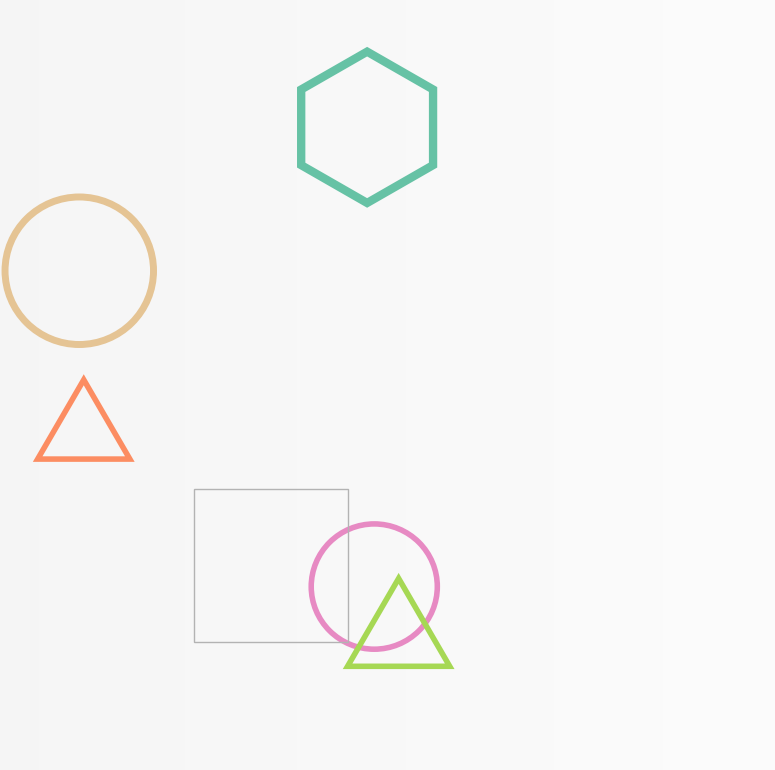[{"shape": "hexagon", "thickness": 3, "radius": 0.49, "center": [0.474, 0.835]}, {"shape": "triangle", "thickness": 2, "radius": 0.34, "center": [0.108, 0.438]}, {"shape": "circle", "thickness": 2, "radius": 0.41, "center": [0.483, 0.238]}, {"shape": "triangle", "thickness": 2, "radius": 0.38, "center": [0.514, 0.173]}, {"shape": "circle", "thickness": 2.5, "radius": 0.48, "center": [0.102, 0.648]}, {"shape": "square", "thickness": 0.5, "radius": 0.5, "center": [0.349, 0.266]}]